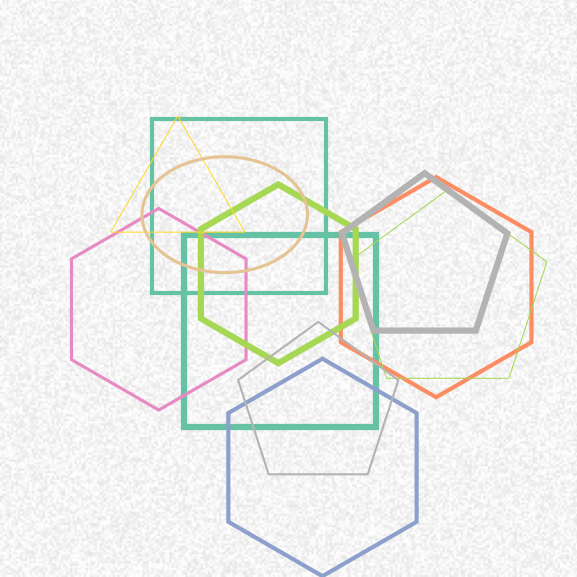[{"shape": "square", "thickness": 3, "radius": 0.83, "center": [0.485, 0.426]}, {"shape": "square", "thickness": 2, "radius": 0.76, "center": [0.414, 0.643]}, {"shape": "hexagon", "thickness": 2, "radius": 0.95, "center": [0.755, 0.502]}, {"shape": "hexagon", "thickness": 2, "radius": 0.94, "center": [0.558, 0.19]}, {"shape": "hexagon", "thickness": 1.5, "radius": 0.87, "center": [0.275, 0.464]}, {"shape": "hexagon", "thickness": 3, "radius": 0.77, "center": [0.482, 0.525]}, {"shape": "pentagon", "thickness": 0.5, "radius": 0.9, "center": [0.775, 0.49]}, {"shape": "triangle", "thickness": 0.5, "radius": 0.67, "center": [0.308, 0.664]}, {"shape": "oval", "thickness": 1.5, "radius": 0.72, "center": [0.389, 0.627]}, {"shape": "pentagon", "thickness": 3, "radius": 0.75, "center": [0.735, 0.549]}, {"shape": "pentagon", "thickness": 1, "radius": 0.73, "center": [0.551, 0.296]}]